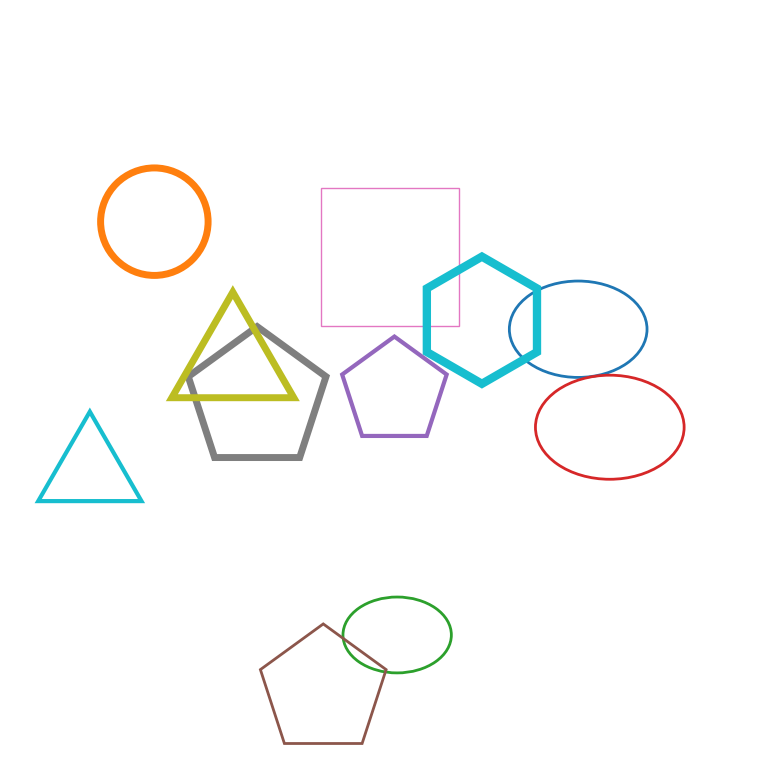[{"shape": "oval", "thickness": 1, "radius": 0.45, "center": [0.751, 0.572]}, {"shape": "circle", "thickness": 2.5, "radius": 0.35, "center": [0.2, 0.712]}, {"shape": "oval", "thickness": 1, "radius": 0.35, "center": [0.516, 0.175]}, {"shape": "oval", "thickness": 1, "radius": 0.48, "center": [0.792, 0.445]}, {"shape": "pentagon", "thickness": 1.5, "radius": 0.36, "center": [0.512, 0.492]}, {"shape": "pentagon", "thickness": 1, "radius": 0.43, "center": [0.42, 0.104]}, {"shape": "square", "thickness": 0.5, "radius": 0.45, "center": [0.506, 0.666]}, {"shape": "pentagon", "thickness": 2.5, "radius": 0.47, "center": [0.334, 0.482]}, {"shape": "triangle", "thickness": 2.5, "radius": 0.46, "center": [0.302, 0.529]}, {"shape": "triangle", "thickness": 1.5, "radius": 0.39, "center": [0.117, 0.388]}, {"shape": "hexagon", "thickness": 3, "radius": 0.41, "center": [0.626, 0.584]}]